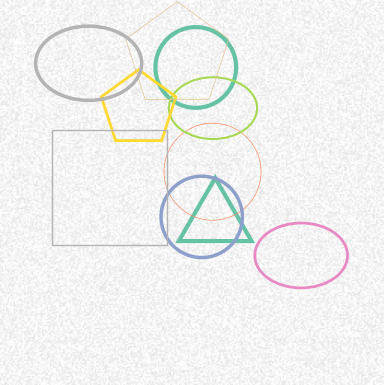[{"shape": "circle", "thickness": 3, "radius": 0.52, "center": [0.509, 0.825]}, {"shape": "triangle", "thickness": 3, "radius": 0.55, "center": [0.559, 0.429]}, {"shape": "circle", "thickness": 0.5, "radius": 0.63, "center": [0.552, 0.554]}, {"shape": "circle", "thickness": 2.5, "radius": 0.53, "center": [0.524, 0.437]}, {"shape": "oval", "thickness": 2, "radius": 0.6, "center": [0.782, 0.336]}, {"shape": "oval", "thickness": 1.5, "radius": 0.57, "center": [0.553, 0.719]}, {"shape": "pentagon", "thickness": 2, "radius": 0.51, "center": [0.36, 0.717]}, {"shape": "pentagon", "thickness": 0.5, "radius": 0.7, "center": [0.46, 0.855]}, {"shape": "oval", "thickness": 2.5, "radius": 0.69, "center": [0.23, 0.836]}, {"shape": "square", "thickness": 1, "radius": 0.75, "center": [0.284, 0.512]}]